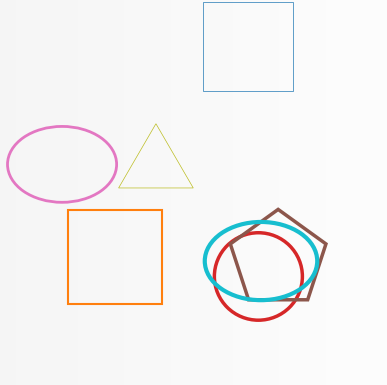[{"shape": "square", "thickness": 0.5, "radius": 0.58, "center": [0.639, 0.88]}, {"shape": "square", "thickness": 1.5, "radius": 0.61, "center": [0.297, 0.333]}, {"shape": "circle", "thickness": 2.5, "radius": 0.57, "center": [0.667, 0.282]}, {"shape": "pentagon", "thickness": 2.5, "radius": 0.65, "center": [0.718, 0.326]}, {"shape": "oval", "thickness": 2, "radius": 0.7, "center": [0.16, 0.573]}, {"shape": "triangle", "thickness": 0.5, "radius": 0.56, "center": [0.402, 0.567]}, {"shape": "oval", "thickness": 3, "radius": 0.73, "center": [0.674, 0.322]}]